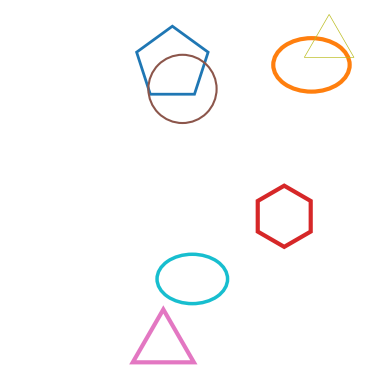[{"shape": "pentagon", "thickness": 2, "radius": 0.49, "center": [0.448, 0.834]}, {"shape": "oval", "thickness": 3, "radius": 0.5, "center": [0.809, 0.831]}, {"shape": "hexagon", "thickness": 3, "radius": 0.4, "center": [0.738, 0.438]}, {"shape": "circle", "thickness": 1.5, "radius": 0.44, "center": [0.474, 0.769]}, {"shape": "triangle", "thickness": 3, "radius": 0.46, "center": [0.424, 0.105]}, {"shape": "triangle", "thickness": 0.5, "radius": 0.37, "center": [0.855, 0.888]}, {"shape": "oval", "thickness": 2.5, "radius": 0.46, "center": [0.5, 0.275]}]